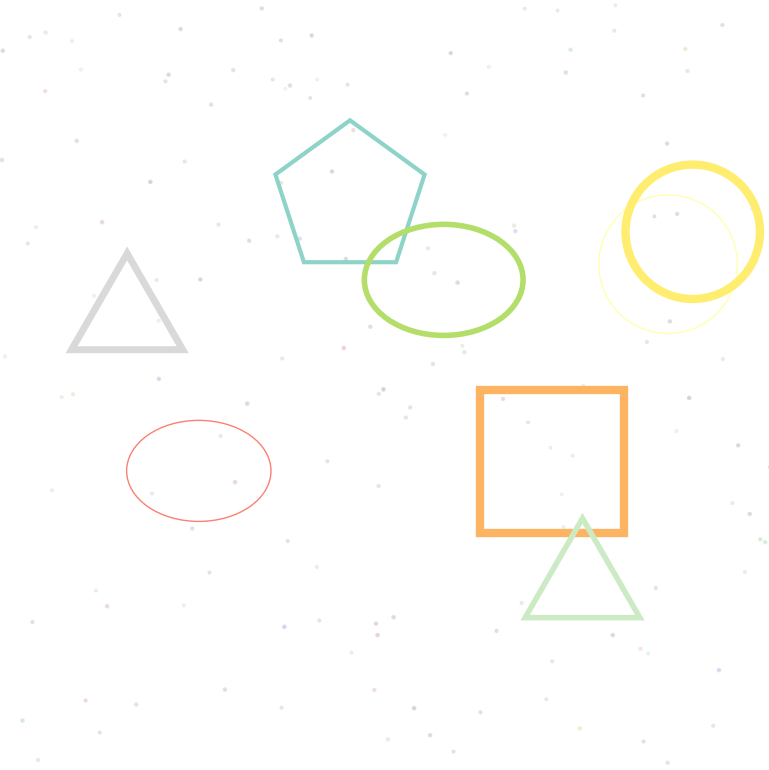[{"shape": "pentagon", "thickness": 1.5, "radius": 0.51, "center": [0.455, 0.742]}, {"shape": "circle", "thickness": 0.5, "radius": 0.45, "center": [0.868, 0.657]}, {"shape": "oval", "thickness": 0.5, "radius": 0.47, "center": [0.258, 0.388]}, {"shape": "square", "thickness": 3, "radius": 0.47, "center": [0.717, 0.401]}, {"shape": "oval", "thickness": 2, "radius": 0.52, "center": [0.576, 0.637]}, {"shape": "triangle", "thickness": 2.5, "radius": 0.42, "center": [0.165, 0.588]}, {"shape": "triangle", "thickness": 2, "radius": 0.43, "center": [0.756, 0.241]}, {"shape": "circle", "thickness": 3, "radius": 0.44, "center": [0.9, 0.699]}]